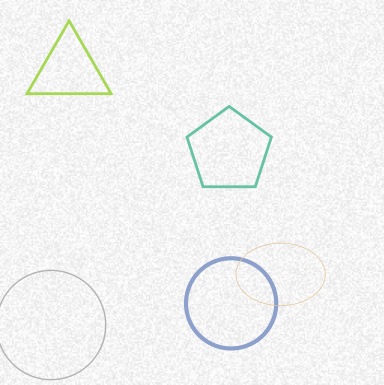[{"shape": "pentagon", "thickness": 2, "radius": 0.58, "center": [0.595, 0.608]}, {"shape": "circle", "thickness": 3, "radius": 0.59, "center": [0.6, 0.212]}, {"shape": "triangle", "thickness": 2, "radius": 0.63, "center": [0.179, 0.82]}, {"shape": "oval", "thickness": 0.5, "radius": 0.58, "center": [0.729, 0.287]}, {"shape": "circle", "thickness": 1, "radius": 0.71, "center": [0.133, 0.156]}]